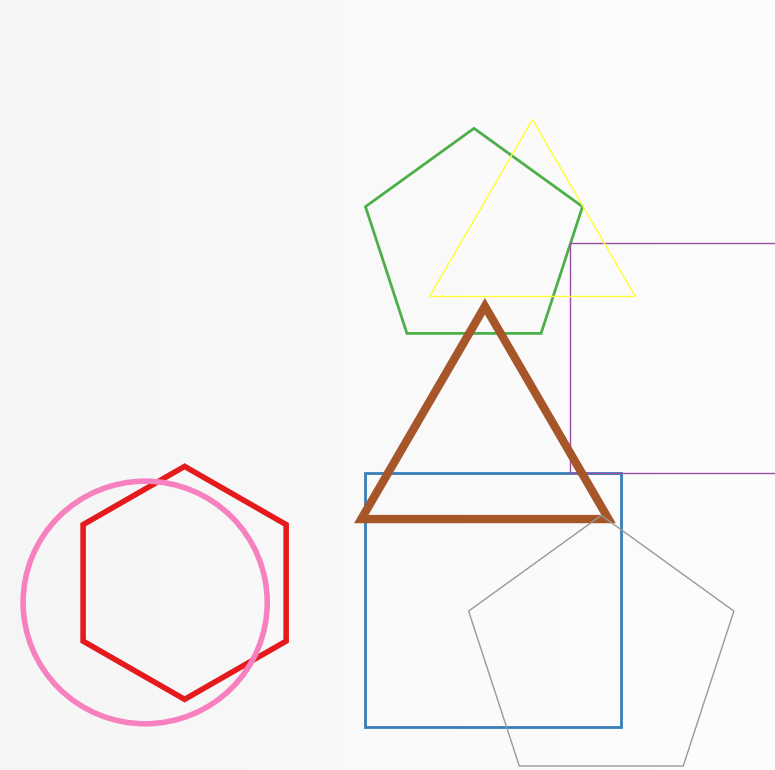[{"shape": "hexagon", "thickness": 2, "radius": 0.76, "center": [0.238, 0.243]}, {"shape": "square", "thickness": 1, "radius": 0.82, "center": [0.637, 0.221]}, {"shape": "pentagon", "thickness": 1, "radius": 0.74, "center": [0.612, 0.686]}, {"shape": "square", "thickness": 0.5, "radius": 0.75, "center": [0.885, 0.535]}, {"shape": "triangle", "thickness": 0.5, "radius": 0.77, "center": [0.687, 0.692]}, {"shape": "triangle", "thickness": 3, "radius": 0.92, "center": [0.626, 0.418]}, {"shape": "circle", "thickness": 2, "radius": 0.79, "center": [0.187, 0.218]}, {"shape": "pentagon", "thickness": 0.5, "radius": 0.9, "center": [0.776, 0.151]}]